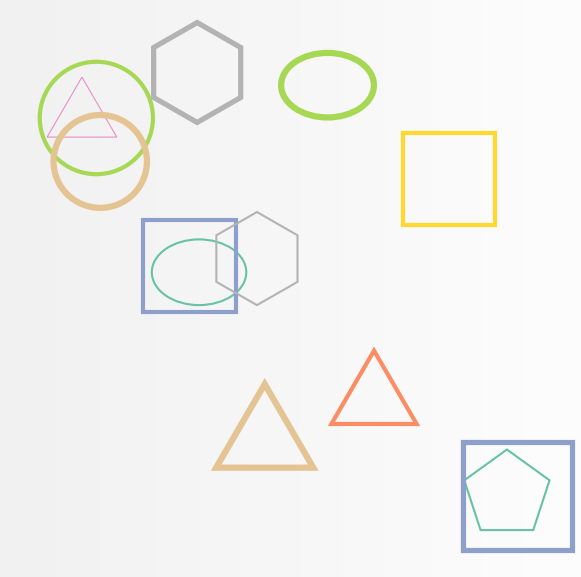[{"shape": "oval", "thickness": 1, "radius": 0.41, "center": [0.342, 0.528]}, {"shape": "pentagon", "thickness": 1, "radius": 0.39, "center": [0.872, 0.144]}, {"shape": "triangle", "thickness": 2, "radius": 0.42, "center": [0.643, 0.307]}, {"shape": "square", "thickness": 2.5, "radius": 0.47, "center": [0.891, 0.141]}, {"shape": "square", "thickness": 2, "radius": 0.4, "center": [0.326, 0.538]}, {"shape": "triangle", "thickness": 0.5, "radius": 0.35, "center": [0.141, 0.796]}, {"shape": "circle", "thickness": 2, "radius": 0.49, "center": [0.166, 0.795]}, {"shape": "oval", "thickness": 3, "radius": 0.4, "center": [0.563, 0.852]}, {"shape": "square", "thickness": 2, "radius": 0.4, "center": [0.772, 0.69]}, {"shape": "circle", "thickness": 3, "radius": 0.4, "center": [0.172, 0.72]}, {"shape": "triangle", "thickness": 3, "radius": 0.48, "center": [0.455, 0.238]}, {"shape": "hexagon", "thickness": 1, "radius": 0.4, "center": [0.442, 0.551]}, {"shape": "hexagon", "thickness": 2.5, "radius": 0.43, "center": [0.339, 0.874]}]